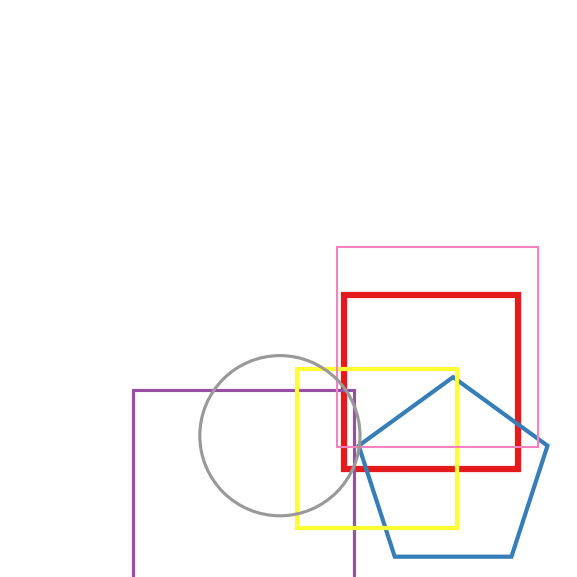[{"shape": "square", "thickness": 3, "radius": 0.75, "center": [0.747, 0.338]}, {"shape": "pentagon", "thickness": 2, "radius": 0.86, "center": [0.785, 0.174]}, {"shape": "square", "thickness": 1.5, "radius": 0.96, "center": [0.422, 0.133]}, {"shape": "square", "thickness": 2, "radius": 0.69, "center": [0.653, 0.222]}, {"shape": "square", "thickness": 1, "radius": 0.87, "center": [0.758, 0.398]}, {"shape": "circle", "thickness": 1.5, "radius": 0.69, "center": [0.485, 0.245]}]